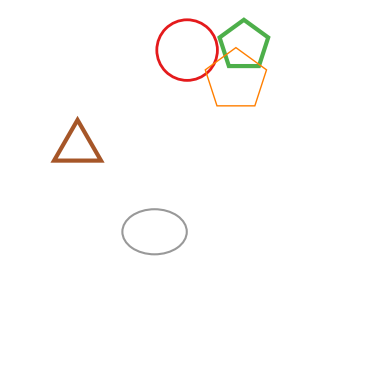[{"shape": "circle", "thickness": 2, "radius": 0.39, "center": [0.486, 0.87]}, {"shape": "pentagon", "thickness": 3, "radius": 0.33, "center": [0.633, 0.882]}, {"shape": "pentagon", "thickness": 1, "radius": 0.42, "center": [0.613, 0.793]}, {"shape": "triangle", "thickness": 3, "radius": 0.35, "center": [0.201, 0.618]}, {"shape": "oval", "thickness": 1.5, "radius": 0.42, "center": [0.401, 0.398]}]